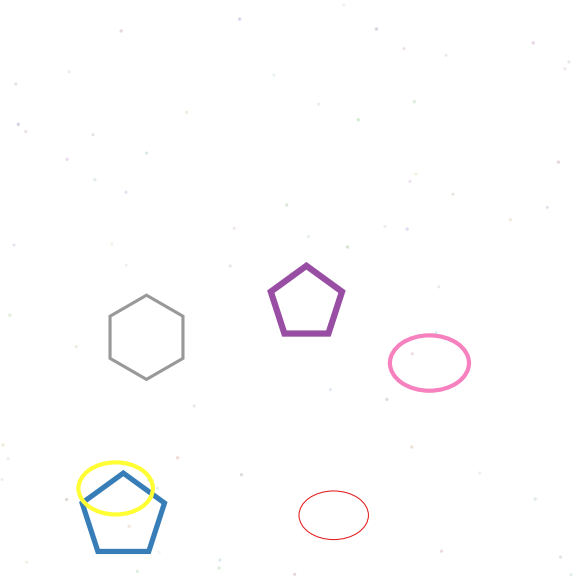[{"shape": "oval", "thickness": 0.5, "radius": 0.3, "center": [0.578, 0.107]}, {"shape": "pentagon", "thickness": 2.5, "radius": 0.37, "center": [0.214, 0.105]}, {"shape": "pentagon", "thickness": 3, "radius": 0.32, "center": [0.531, 0.474]}, {"shape": "oval", "thickness": 2, "radius": 0.32, "center": [0.2, 0.153]}, {"shape": "oval", "thickness": 2, "radius": 0.34, "center": [0.744, 0.37]}, {"shape": "hexagon", "thickness": 1.5, "radius": 0.36, "center": [0.254, 0.415]}]